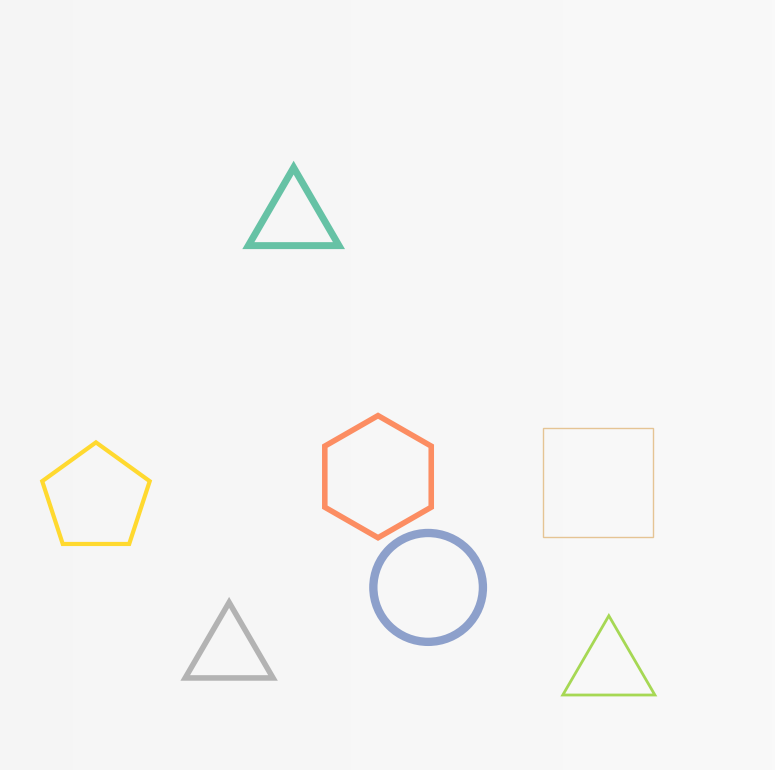[{"shape": "triangle", "thickness": 2.5, "radius": 0.34, "center": [0.379, 0.715]}, {"shape": "hexagon", "thickness": 2, "radius": 0.4, "center": [0.488, 0.381]}, {"shape": "circle", "thickness": 3, "radius": 0.35, "center": [0.552, 0.237]}, {"shape": "triangle", "thickness": 1, "radius": 0.34, "center": [0.786, 0.132]}, {"shape": "pentagon", "thickness": 1.5, "radius": 0.36, "center": [0.124, 0.353]}, {"shape": "square", "thickness": 0.5, "radius": 0.35, "center": [0.772, 0.373]}, {"shape": "triangle", "thickness": 2, "radius": 0.33, "center": [0.296, 0.152]}]